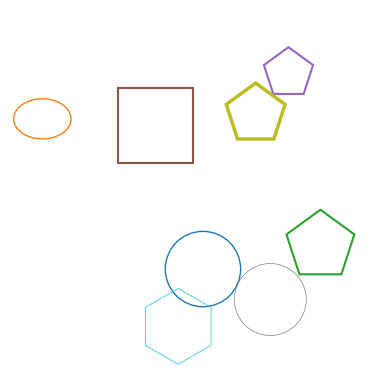[{"shape": "circle", "thickness": 1, "radius": 0.49, "center": [0.527, 0.301]}, {"shape": "oval", "thickness": 1, "radius": 0.37, "center": [0.11, 0.691]}, {"shape": "pentagon", "thickness": 1.5, "radius": 0.46, "center": [0.832, 0.362]}, {"shape": "pentagon", "thickness": 1.5, "radius": 0.34, "center": [0.749, 0.81]}, {"shape": "square", "thickness": 1.5, "radius": 0.49, "center": [0.404, 0.674]}, {"shape": "circle", "thickness": 0.5, "radius": 0.47, "center": [0.702, 0.222]}, {"shape": "pentagon", "thickness": 2.5, "radius": 0.4, "center": [0.664, 0.704]}, {"shape": "hexagon", "thickness": 0.5, "radius": 0.49, "center": [0.463, 0.152]}]